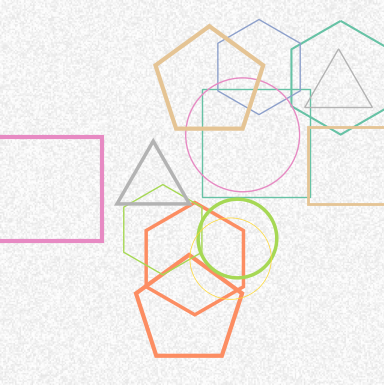[{"shape": "square", "thickness": 1, "radius": 0.7, "center": [0.665, 0.629]}, {"shape": "hexagon", "thickness": 1.5, "radius": 0.74, "center": [0.885, 0.798]}, {"shape": "hexagon", "thickness": 2.5, "radius": 0.73, "center": [0.506, 0.328]}, {"shape": "pentagon", "thickness": 3, "radius": 0.72, "center": [0.491, 0.193]}, {"shape": "hexagon", "thickness": 1, "radius": 0.62, "center": [0.673, 0.826]}, {"shape": "circle", "thickness": 1, "radius": 0.74, "center": [0.63, 0.65]}, {"shape": "square", "thickness": 3, "radius": 0.68, "center": [0.129, 0.509]}, {"shape": "hexagon", "thickness": 1, "radius": 0.59, "center": [0.423, 0.403]}, {"shape": "circle", "thickness": 2.5, "radius": 0.51, "center": [0.617, 0.38]}, {"shape": "circle", "thickness": 0.5, "radius": 0.53, "center": [0.599, 0.328]}, {"shape": "pentagon", "thickness": 3, "radius": 0.74, "center": [0.544, 0.785]}, {"shape": "square", "thickness": 2, "radius": 0.5, "center": [0.9, 0.57]}, {"shape": "triangle", "thickness": 2.5, "radius": 0.54, "center": [0.398, 0.525]}, {"shape": "triangle", "thickness": 1, "radius": 0.51, "center": [0.879, 0.772]}]